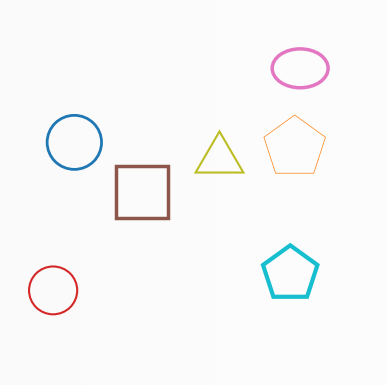[{"shape": "circle", "thickness": 2, "radius": 0.35, "center": [0.192, 0.63]}, {"shape": "pentagon", "thickness": 0.5, "radius": 0.42, "center": [0.76, 0.618]}, {"shape": "circle", "thickness": 1.5, "radius": 0.31, "center": [0.137, 0.246]}, {"shape": "square", "thickness": 2.5, "radius": 0.34, "center": [0.366, 0.502]}, {"shape": "oval", "thickness": 2.5, "radius": 0.36, "center": [0.775, 0.823]}, {"shape": "triangle", "thickness": 1.5, "radius": 0.36, "center": [0.566, 0.587]}, {"shape": "pentagon", "thickness": 3, "radius": 0.37, "center": [0.749, 0.289]}]